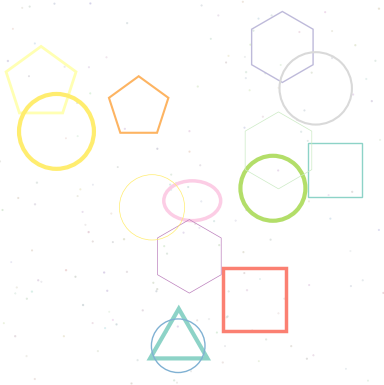[{"shape": "square", "thickness": 1, "radius": 0.35, "center": [0.87, 0.559]}, {"shape": "triangle", "thickness": 3, "radius": 0.43, "center": [0.464, 0.112]}, {"shape": "pentagon", "thickness": 2, "radius": 0.48, "center": [0.107, 0.784]}, {"shape": "hexagon", "thickness": 1, "radius": 0.46, "center": [0.733, 0.878]}, {"shape": "square", "thickness": 2.5, "radius": 0.41, "center": [0.661, 0.221]}, {"shape": "circle", "thickness": 1, "radius": 0.35, "center": [0.463, 0.102]}, {"shape": "pentagon", "thickness": 1.5, "radius": 0.41, "center": [0.36, 0.721]}, {"shape": "circle", "thickness": 3, "radius": 0.42, "center": [0.709, 0.511]}, {"shape": "oval", "thickness": 2.5, "radius": 0.37, "center": [0.499, 0.479]}, {"shape": "circle", "thickness": 1.5, "radius": 0.47, "center": [0.82, 0.77]}, {"shape": "hexagon", "thickness": 0.5, "radius": 0.48, "center": [0.492, 0.334]}, {"shape": "hexagon", "thickness": 0.5, "radius": 0.5, "center": [0.723, 0.609]}, {"shape": "circle", "thickness": 0.5, "radius": 0.42, "center": [0.395, 0.461]}, {"shape": "circle", "thickness": 3, "radius": 0.49, "center": [0.147, 0.659]}]